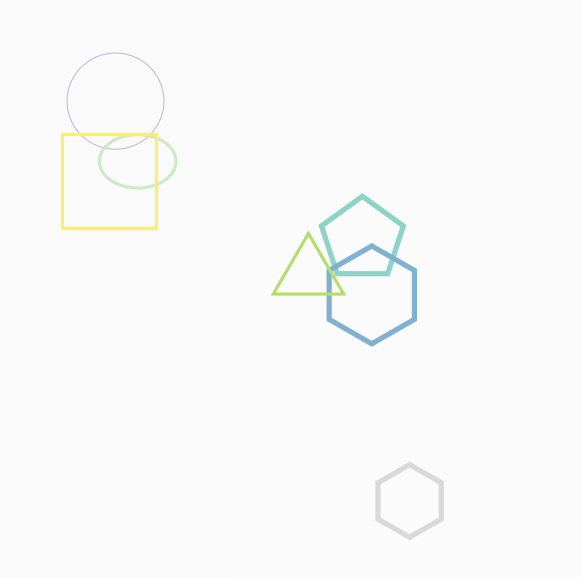[{"shape": "pentagon", "thickness": 2.5, "radius": 0.37, "center": [0.624, 0.585]}, {"shape": "circle", "thickness": 0.5, "radius": 0.42, "center": [0.199, 0.824]}, {"shape": "hexagon", "thickness": 2.5, "radius": 0.42, "center": [0.64, 0.489]}, {"shape": "triangle", "thickness": 1.5, "radius": 0.35, "center": [0.531, 0.525]}, {"shape": "hexagon", "thickness": 2.5, "radius": 0.31, "center": [0.705, 0.132]}, {"shape": "oval", "thickness": 1.5, "radius": 0.33, "center": [0.237, 0.72]}, {"shape": "square", "thickness": 1.5, "radius": 0.41, "center": [0.188, 0.685]}]